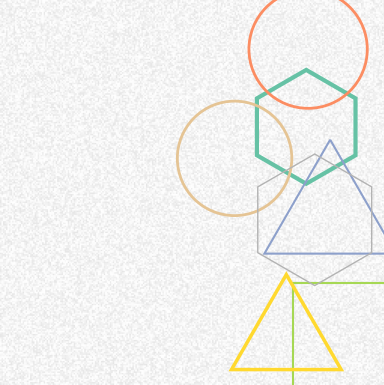[{"shape": "hexagon", "thickness": 3, "radius": 0.74, "center": [0.795, 0.671]}, {"shape": "circle", "thickness": 2, "radius": 0.77, "center": [0.8, 0.872]}, {"shape": "triangle", "thickness": 1.5, "radius": 0.99, "center": [0.858, 0.44]}, {"shape": "square", "thickness": 1.5, "radius": 0.69, "center": [0.897, 0.129]}, {"shape": "triangle", "thickness": 2.5, "radius": 0.82, "center": [0.744, 0.122]}, {"shape": "circle", "thickness": 2, "radius": 0.74, "center": [0.609, 0.589]}, {"shape": "hexagon", "thickness": 1, "radius": 0.85, "center": [0.817, 0.429]}]